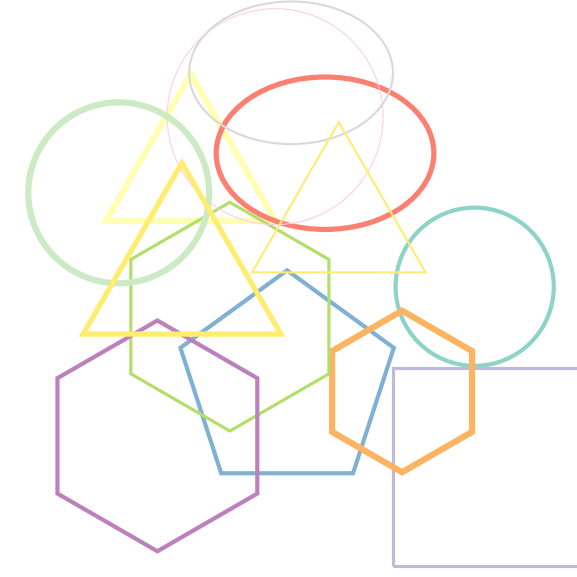[{"shape": "circle", "thickness": 2, "radius": 0.68, "center": [0.822, 0.503]}, {"shape": "triangle", "thickness": 3, "radius": 0.85, "center": [0.33, 0.702]}, {"shape": "square", "thickness": 1.5, "radius": 0.86, "center": [0.852, 0.191]}, {"shape": "oval", "thickness": 2.5, "radius": 0.94, "center": [0.563, 0.734]}, {"shape": "pentagon", "thickness": 2, "radius": 0.97, "center": [0.497, 0.337]}, {"shape": "hexagon", "thickness": 3, "radius": 0.7, "center": [0.696, 0.321]}, {"shape": "hexagon", "thickness": 1.5, "radius": 0.99, "center": [0.398, 0.451]}, {"shape": "circle", "thickness": 0.5, "radius": 0.93, "center": [0.476, 0.797]}, {"shape": "oval", "thickness": 1, "radius": 0.88, "center": [0.504, 0.873]}, {"shape": "hexagon", "thickness": 2, "radius": 1.0, "center": [0.273, 0.244]}, {"shape": "circle", "thickness": 3, "radius": 0.78, "center": [0.206, 0.665]}, {"shape": "triangle", "thickness": 2.5, "radius": 0.99, "center": [0.315, 0.519]}, {"shape": "triangle", "thickness": 1, "radius": 0.87, "center": [0.587, 0.614]}]